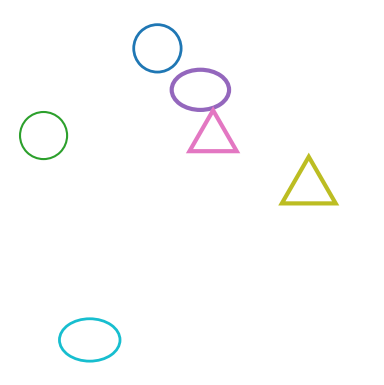[{"shape": "circle", "thickness": 2, "radius": 0.31, "center": [0.409, 0.874]}, {"shape": "circle", "thickness": 1.5, "radius": 0.31, "center": [0.113, 0.648]}, {"shape": "oval", "thickness": 3, "radius": 0.37, "center": [0.52, 0.767]}, {"shape": "triangle", "thickness": 3, "radius": 0.35, "center": [0.553, 0.643]}, {"shape": "triangle", "thickness": 3, "radius": 0.4, "center": [0.802, 0.512]}, {"shape": "oval", "thickness": 2, "radius": 0.39, "center": [0.233, 0.117]}]